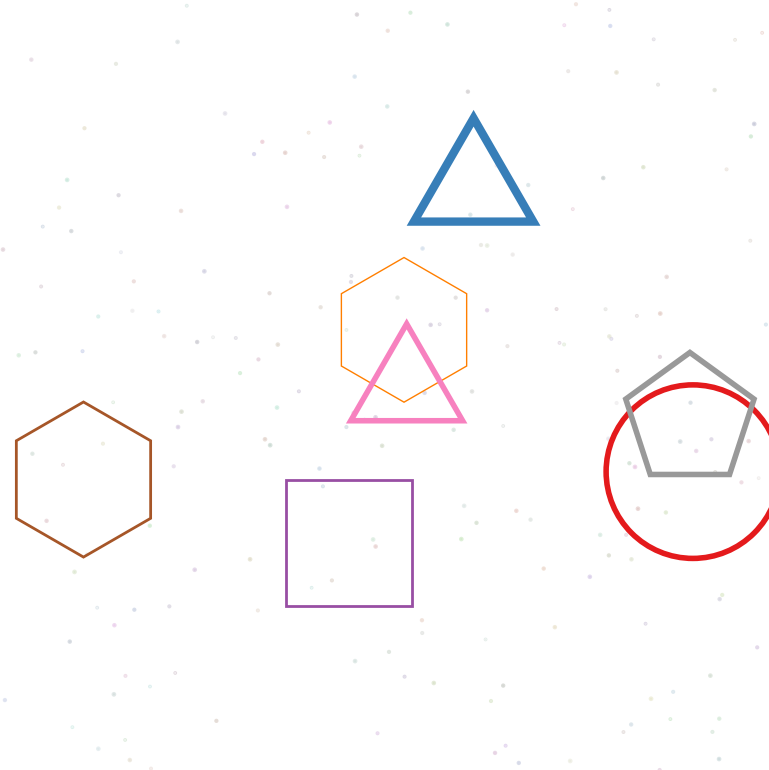[{"shape": "circle", "thickness": 2, "radius": 0.56, "center": [0.9, 0.387]}, {"shape": "triangle", "thickness": 3, "radius": 0.45, "center": [0.615, 0.757]}, {"shape": "square", "thickness": 1, "radius": 0.41, "center": [0.453, 0.295]}, {"shape": "hexagon", "thickness": 0.5, "radius": 0.47, "center": [0.525, 0.572]}, {"shape": "hexagon", "thickness": 1, "radius": 0.5, "center": [0.108, 0.377]}, {"shape": "triangle", "thickness": 2, "radius": 0.42, "center": [0.528, 0.496]}, {"shape": "pentagon", "thickness": 2, "radius": 0.44, "center": [0.896, 0.455]}]